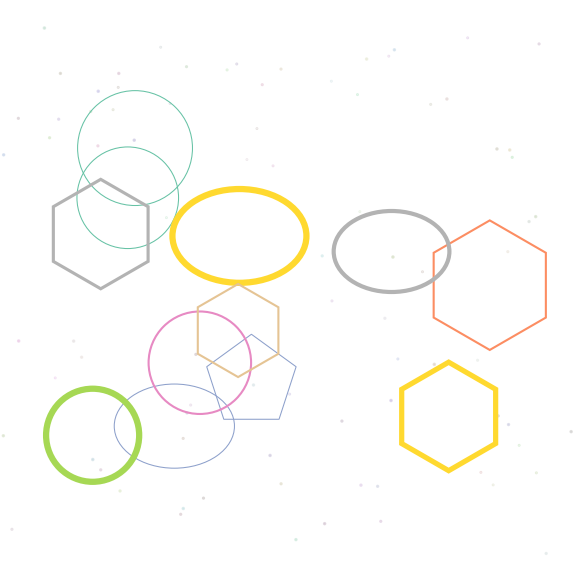[{"shape": "circle", "thickness": 0.5, "radius": 0.44, "center": [0.221, 0.657]}, {"shape": "circle", "thickness": 0.5, "radius": 0.5, "center": [0.234, 0.743]}, {"shape": "hexagon", "thickness": 1, "radius": 0.56, "center": [0.848, 0.505]}, {"shape": "pentagon", "thickness": 0.5, "radius": 0.41, "center": [0.435, 0.339]}, {"shape": "oval", "thickness": 0.5, "radius": 0.52, "center": [0.302, 0.261]}, {"shape": "circle", "thickness": 1, "radius": 0.44, "center": [0.346, 0.371]}, {"shape": "circle", "thickness": 3, "radius": 0.4, "center": [0.16, 0.245]}, {"shape": "oval", "thickness": 3, "radius": 0.58, "center": [0.415, 0.591]}, {"shape": "hexagon", "thickness": 2.5, "radius": 0.47, "center": [0.777, 0.278]}, {"shape": "hexagon", "thickness": 1, "radius": 0.4, "center": [0.412, 0.427]}, {"shape": "hexagon", "thickness": 1.5, "radius": 0.47, "center": [0.174, 0.594]}, {"shape": "oval", "thickness": 2, "radius": 0.5, "center": [0.678, 0.564]}]